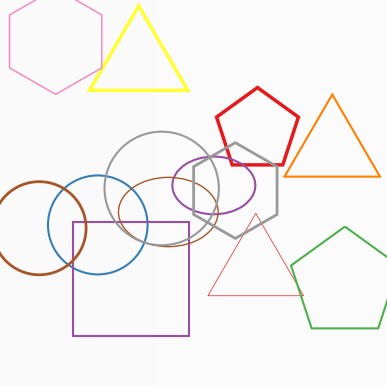[{"shape": "triangle", "thickness": 0.5, "radius": 0.71, "center": [0.66, 0.303]}, {"shape": "pentagon", "thickness": 2.5, "radius": 0.56, "center": [0.665, 0.662]}, {"shape": "circle", "thickness": 1.5, "radius": 0.64, "center": [0.252, 0.416]}, {"shape": "pentagon", "thickness": 1.5, "radius": 0.73, "center": [0.89, 0.265]}, {"shape": "oval", "thickness": 1.5, "radius": 0.54, "center": [0.552, 0.518]}, {"shape": "square", "thickness": 1.5, "radius": 0.74, "center": [0.338, 0.275]}, {"shape": "triangle", "thickness": 1.5, "radius": 0.71, "center": [0.857, 0.612]}, {"shape": "triangle", "thickness": 2.5, "radius": 0.73, "center": [0.358, 0.838]}, {"shape": "circle", "thickness": 2, "radius": 0.6, "center": [0.101, 0.407]}, {"shape": "oval", "thickness": 1, "radius": 0.64, "center": [0.434, 0.449]}, {"shape": "hexagon", "thickness": 1, "radius": 0.69, "center": [0.144, 0.892]}, {"shape": "circle", "thickness": 1.5, "radius": 0.74, "center": [0.417, 0.511]}, {"shape": "hexagon", "thickness": 2, "radius": 0.62, "center": [0.607, 0.505]}]